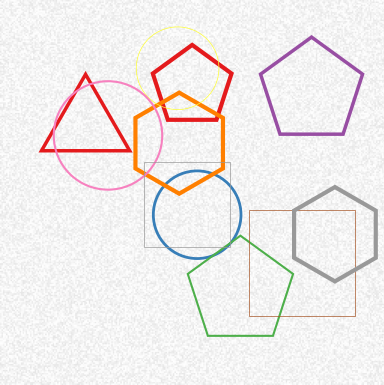[{"shape": "triangle", "thickness": 2.5, "radius": 0.66, "center": [0.222, 0.675]}, {"shape": "pentagon", "thickness": 3, "radius": 0.54, "center": [0.499, 0.776]}, {"shape": "circle", "thickness": 2, "radius": 0.57, "center": [0.512, 0.442]}, {"shape": "pentagon", "thickness": 1.5, "radius": 0.72, "center": [0.624, 0.244]}, {"shape": "pentagon", "thickness": 2.5, "radius": 0.7, "center": [0.809, 0.764]}, {"shape": "hexagon", "thickness": 3, "radius": 0.66, "center": [0.465, 0.628]}, {"shape": "circle", "thickness": 0.5, "radius": 0.54, "center": [0.461, 0.823]}, {"shape": "square", "thickness": 0.5, "radius": 0.69, "center": [0.785, 0.317]}, {"shape": "circle", "thickness": 1.5, "radius": 0.7, "center": [0.28, 0.648]}, {"shape": "hexagon", "thickness": 3, "radius": 0.61, "center": [0.87, 0.392]}, {"shape": "square", "thickness": 0.5, "radius": 0.56, "center": [0.486, 0.469]}]